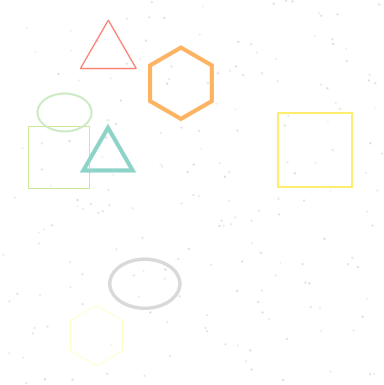[{"shape": "triangle", "thickness": 3, "radius": 0.37, "center": [0.281, 0.594]}, {"shape": "hexagon", "thickness": 0.5, "radius": 0.39, "center": [0.25, 0.128]}, {"shape": "triangle", "thickness": 1, "radius": 0.42, "center": [0.281, 0.864]}, {"shape": "hexagon", "thickness": 3, "radius": 0.46, "center": [0.47, 0.784]}, {"shape": "square", "thickness": 0.5, "radius": 0.4, "center": [0.152, 0.592]}, {"shape": "oval", "thickness": 2.5, "radius": 0.46, "center": [0.376, 0.263]}, {"shape": "oval", "thickness": 1.5, "radius": 0.35, "center": [0.168, 0.708]}, {"shape": "square", "thickness": 1.5, "radius": 0.48, "center": [0.819, 0.61]}]